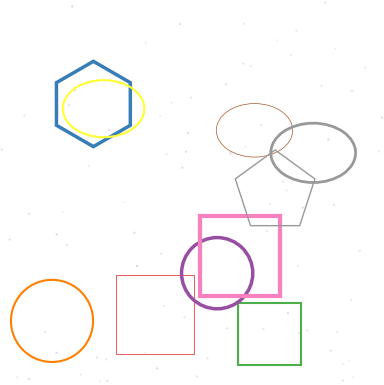[{"shape": "square", "thickness": 0.5, "radius": 0.51, "center": [0.403, 0.183]}, {"shape": "hexagon", "thickness": 2.5, "radius": 0.55, "center": [0.243, 0.73]}, {"shape": "square", "thickness": 1.5, "radius": 0.41, "center": [0.699, 0.132]}, {"shape": "circle", "thickness": 2.5, "radius": 0.46, "center": [0.564, 0.29]}, {"shape": "circle", "thickness": 1.5, "radius": 0.53, "center": [0.135, 0.166]}, {"shape": "oval", "thickness": 1.5, "radius": 0.53, "center": [0.269, 0.718]}, {"shape": "oval", "thickness": 0.5, "radius": 0.5, "center": [0.661, 0.662]}, {"shape": "square", "thickness": 3, "radius": 0.52, "center": [0.624, 0.336]}, {"shape": "pentagon", "thickness": 1, "radius": 0.54, "center": [0.715, 0.502]}, {"shape": "oval", "thickness": 2, "radius": 0.55, "center": [0.813, 0.603]}]